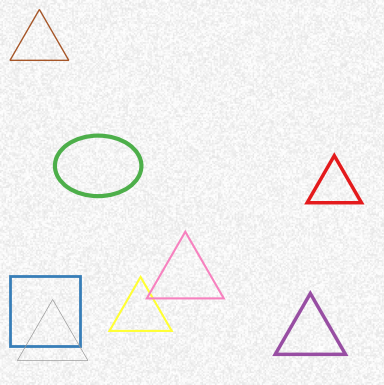[{"shape": "triangle", "thickness": 2.5, "radius": 0.41, "center": [0.868, 0.514]}, {"shape": "square", "thickness": 2, "radius": 0.45, "center": [0.118, 0.193]}, {"shape": "oval", "thickness": 3, "radius": 0.56, "center": [0.255, 0.569]}, {"shape": "triangle", "thickness": 2.5, "radius": 0.53, "center": [0.806, 0.132]}, {"shape": "triangle", "thickness": 1.5, "radius": 0.47, "center": [0.365, 0.187]}, {"shape": "triangle", "thickness": 1, "radius": 0.44, "center": [0.102, 0.887]}, {"shape": "triangle", "thickness": 1.5, "radius": 0.58, "center": [0.481, 0.283]}, {"shape": "triangle", "thickness": 0.5, "radius": 0.53, "center": [0.137, 0.116]}]